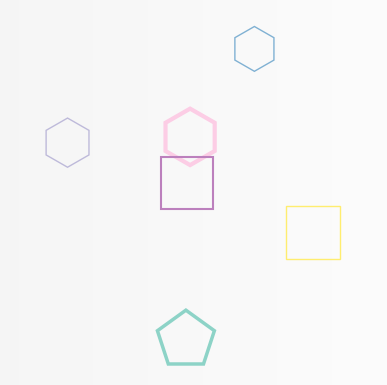[{"shape": "pentagon", "thickness": 2.5, "radius": 0.39, "center": [0.48, 0.117]}, {"shape": "hexagon", "thickness": 1, "radius": 0.32, "center": [0.174, 0.629]}, {"shape": "hexagon", "thickness": 1, "radius": 0.29, "center": [0.657, 0.873]}, {"shape": "hexagon", "thickness": 3, "radius": 0.37, "center": [0.491, 0.644]}, {"shape": "square", "thickness": 1.5, "radius": 0.33, "center": [0.484, 0.525]}, {"shape": "square", "thickness": 1, "radius": 0.34, "center": [0.807, 0.397]}]